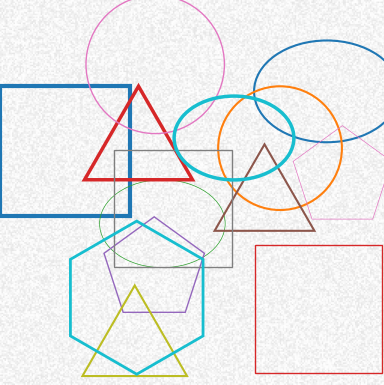[{"shape": "square", "thickness": 3, "radius": 0.84, "center": [0.168, 0.607]}, {"shape": "oval", "thickness": 1.5, "radius": 0.94, "center": [0.849, 0.763]}, {"shape": "circle", "thickness": 1.5, "radius": 0.8, "center": [0.727, 0.615]}, {"shape": "oval", "thickness": 0.5, "radius": 0.82, "center": [0.422, 0.419]}, {"shape": "square", "thickness": 1, "radius": 0.83, "center": [0.827, 0.198]}, {"shape": "triangle", "thickness": 2.5, "radius": 0.81, "center": [0.36, 0.614]}, {"shape": "pentagon", "thickness": 1, "radius": 0.69, "center": [0.401, 0.3]}, {"shape": "triangle", "thickness": 1.5, "radius": 0.75, "center": [0.687, 0.475]}, {"shape": "circle", "thickness": 1, "radius": 0.9, "center": [0.403, 0.833]}, {"shape": "pentagon", "thickness": 0.5, "radius": 0.67, "center": [0.889, 0.539]}, {"shape": "square", "thickness": 1, "radius": 0.76, "center": [0.45, 0.458]}, {"shape": "triangle", "thickness": 1.5, "radius": 0.78, "center": [0.35, 0.102]}, {"shape": "oval", "thickness": 2.5, "radius": 0.78, "center": [0.608, 0.642]}, {"shape": "hexagon", "thickness": 2, "radius": 0.99, "center": [0.355, 0.227]}]